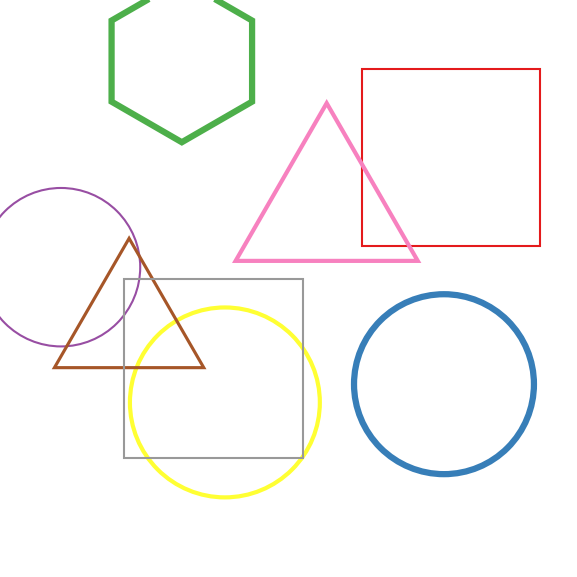[{"shape": "square", "thickness": 1, "radius": 0.77, "center": [0.781, 0.727]}, {"shape": "circle", "thickness": 3, "radius": 0.78, "center": [0.769, 0.334]}, {"shape": "hexagon", "thickness": 3, "radius": 0.7, "center": [0.315, 0.893]}, {"shape": "circle", "thickness": 1, "radius": 0.69, "center": [0.106, 0.536]}, {"shape": "circle", "thickness": 2, "radius": 0.82, "center": [0.389, 0.302]}, {"shape": "triangle", "thickness": 1.5, "radius": 0.75, "center": [0.224, 0.437]}, {"shape": "triangle", "thickness": 2, "radius": 0.91, "center": [0.566, 0.638]}, {"shape": "square", "thickness": 1, "radius": 0.78, "center": [0.369, 0.361]}]